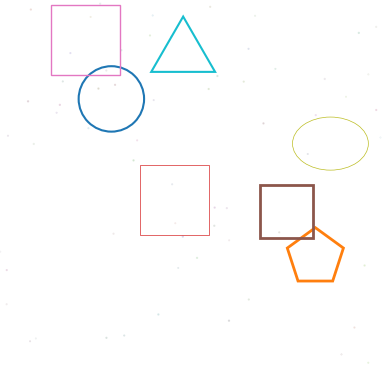[{"shape": "circle", "thickness": 1.5, "radius": 0.42, "center": [0.289, 0.743]}, {"shape": "pentagon", "thickness": 2, "radius": 0.38, "center": [0.819, 0.332]}, {"shape": "square", "thickness": 0.5, "radius": 0.45, "center": [0.454, 0.48]}, {"shape": "square", "thickness": 2, "radius": 0.34, "center": [0.744, 0.451]}, {"shape": "square", "thickness": 1, "radius": 0.45, "center": [0.222, 0.896]}, {"shape": "oval", "thickness": 0.5, "radius": 0.49, "center": [0.858, 0.627]}, {"shape": "triangle", "thickness": 1.5, "radius": 0.48, "center": [0.476, 0.861]}]